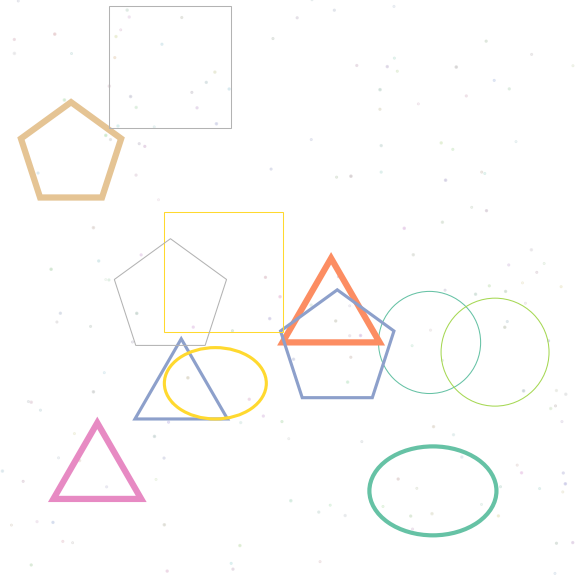[{"shape": "circle", "thickness": 0.5, "radius": 0.44, "center": [0.744, 0.406]}, {"shape": "oval", "thickness": 2, "radius": 0.55, "center": [0.75, 0.149]}, {"shape": "triangle", "thickness": 3, "radius": 0.49, "center": [0.573, 0.455]}, {"shape": "pentagon", "thickness": 1.5, "radius": 0.52, "center": [0.584, 0.394]}, {"shape": "triangle", "thickness": 1.5, "radius": 0.46, "center": [0.314, 0.32]}, {"shape": "triangle", "thickness": 3, "radius": 0.44, "center": [0.168, 0.179]}, {"shape": "circle", "thickness": 0.5, "radius": 0.47, "center": [0.857, 0.389]}, {"shape": "square", "thickness": 0.5, "radius": 0.52, "center": [0.387, 0.528]}, {"shape": "oval", "thickness": 1.5, "radius": 0.44, "center": [0.373, 0.335]}, {"shape": "pentagon", "thickness": 3, "radius": 0.46, "center": [0.123, 0.731]}, {"shape": "square", "thickness": 0.5, "radius": 0.53, "center": [0.294, 0.883]}, {"shape": "pentagon", "thickness": 0.5, "radius": 0.51, "center": [0.295, 0.484]}]